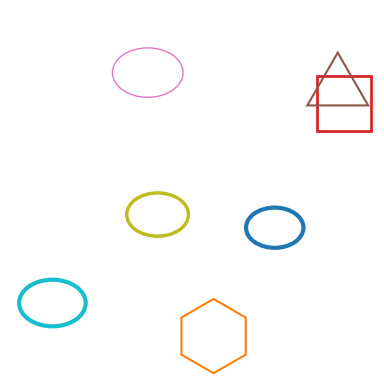[{"shape": "oval", "thickness": 3, "radius": 0.37, "center": [0.714, 0.409]}, {"shape": "hexagon", "thickness": 1.5, "radius": 0.48, "center": [0.555, 0.127]}, {"shape": "square", "thickness": 2, "radius": 0.36, "center": [0.893, 0.73]}, {"shape": "triangle", "thickness": 1.5, "radius": 0.46, "center": [0.877, 0.772]}, {"shape": "oval", "thickness": 1, "radius": 0.46, "center": [0.384, 0.811]}, {"shape": "oval", "thickness": 2.5, "radius": 0.4, "center": [0.409, 0.443]}, {"shape": "oval", "thickness": 3, "radius": 0.43, "center": [0.136, 0.213]}]